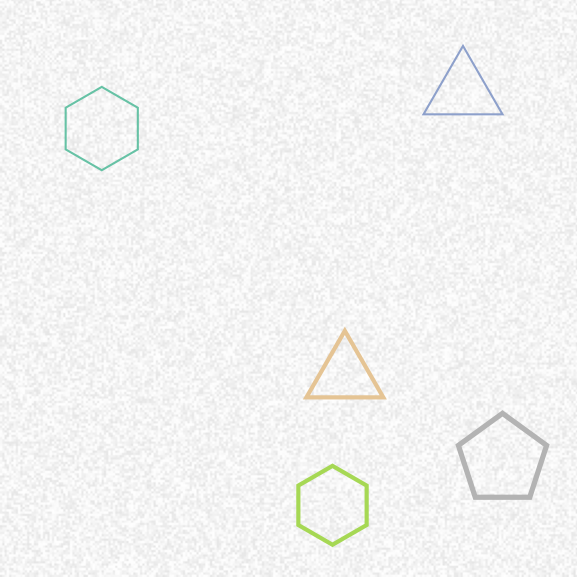[{"shape": "hexagon", "thickness": 1, "radius": 0.36, "center": [0.176, 0.777]}, {"shape": "triangle", "thickness": 1, "radius": 0.39, "center": [0.802, 0.841]}, {"shape": "hexagon", "thickness": 2, "radius": 0.34, "center": [0.576, 0.124]}, {"shape": "triangle", "thickness": 2, "radius": 0.38, "center": [0.597, 0.349]}, {"shape": "pentagon", "thickness": 2.5, "radius": 0.4, "center": [0.87, 0.203]}]